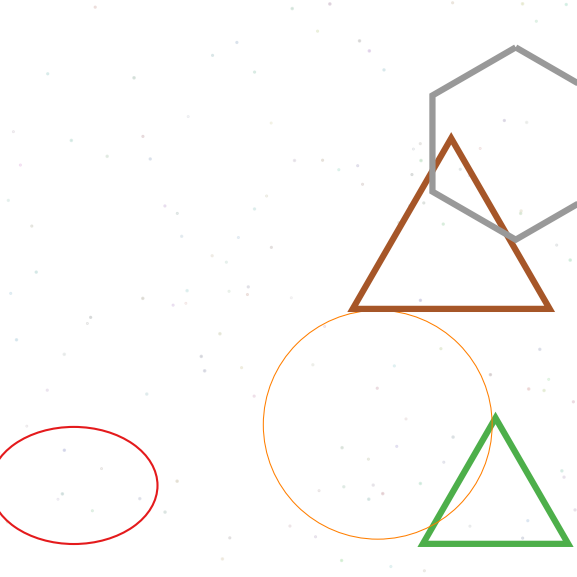[{"shape": "oval", "thickness": 1, "radius": 0.72, "center": [0.128, 0.158]}, {"shape": "triangle", "thickness": 3, "radius": 0.73, "center": [0.858, 0.13]}, {"shape": "circle", "thickness": 0.5, "radius": 0.99, "center": [0.654, 0.264]}, {"shape": "triangle", "thickness": 3, "radius": 0.98, "center": [0.781, 0.563]}, {"shape": "hexagon", "thickness": 3, "radius": 0.83, "center": [0.893, 0.751]}]